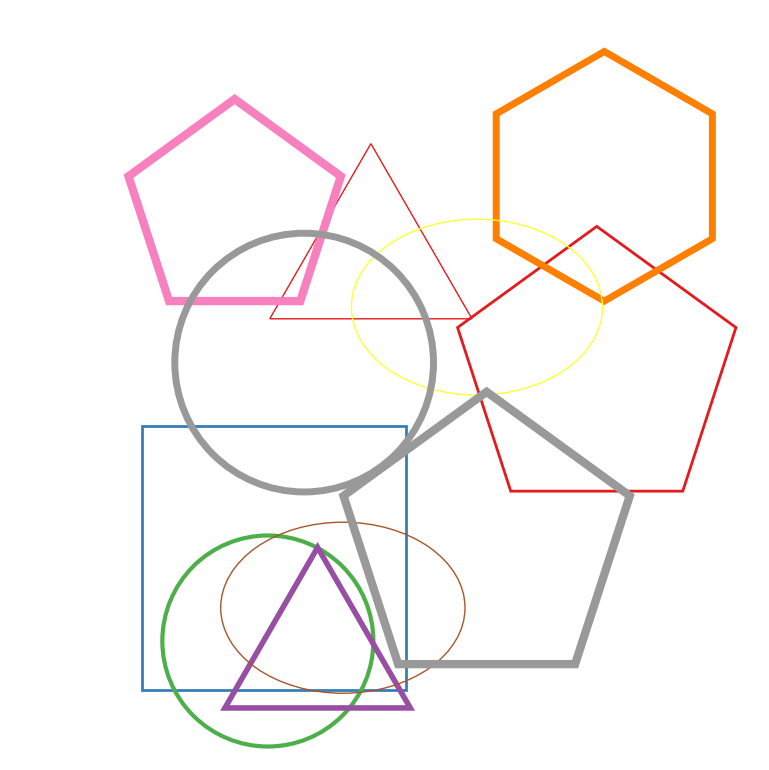[{"shape": "pentagon", "thickness": 1, "radius": 0.95, "center": [0.775, 0.516]}, {"shape": "triangle", "thickness": 0.5, "radius": 0.76, "center": [0.482, 0.662]}, {"shape": "square", "thickness": 1, "radius": 0.86, "center": [0.356, 0.276]}, {"shape": "circle", "thickness": 1.5, "radius": 0.69, "center": [0.348, 0.168]}, {"shape": "triangle", "thickness": 2, "radius": 0.69, "center": [0.412, 0.15]}, {"shape": "hexagon", "thickness": 2.5, "radius": 0.81, "center": [0.785, 0.771]}, {"shape": "oval", "thickness": 0.5, "radius": 0.82, "center": [0.619, 0.601]}, {"shape": "oval", "thickness": 0.5, "radius": 0.79, "center": [0.445, 0.211]}, {"shape": "pentagon", "thickness": 3, "radius": 0.72, "center": [0.305, 0.726]}, {"shape": "pentagon", "thickness": 3, "radius": 0.98, "center": [0.632, 0.296]}, {"shape": "circle", "thickness": 2.5, "radius": 0.84, "center": [0.395, 0.529]}]